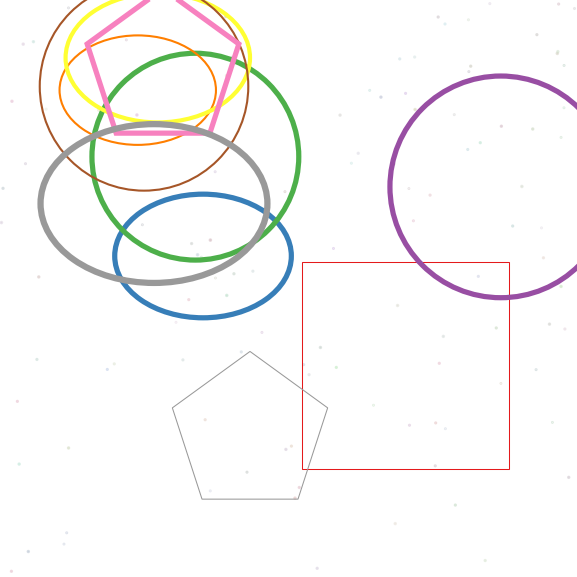[{"shape": "square", "thickness": 0.5, "radius": 0.9, "center": [0.702, 0.366]}, {"shape": "oval", "thickness": 2.5, "radius": 0.76, "center": [0.352, 0.556]}, {"shape": "circle", "thickness": 2.5, "radius": 0.9, "center": [0.338, 0.728]}, {"shape": "circle", "thickness": 2.5, "radius": 0.96, "center": [0.867, 0.676]}, {"shape": "oval", "thickness": 1, "radius": 0.68, "center": [0.239, 0.843]}, {"shape": "oval", "thickness": 2, "radius": 0.8, "center": [0.273, 0.899]}, {"shape": "circle", "thickness": 1, "radius": 0.9, "center": [0.249, 0.85]}, {"shape": "pentagon", "thickness": 2.5, "radius": 0.69, "center": [0.282, 0.88]}, {"shape": "pentagon", "thickness": 0.5, "radius": 0.71, "center": [0.433, 0.249]}, {"shape": "oval", "thickness": 3, "radius": 0.98, "center": [0.267, 0.647]}]